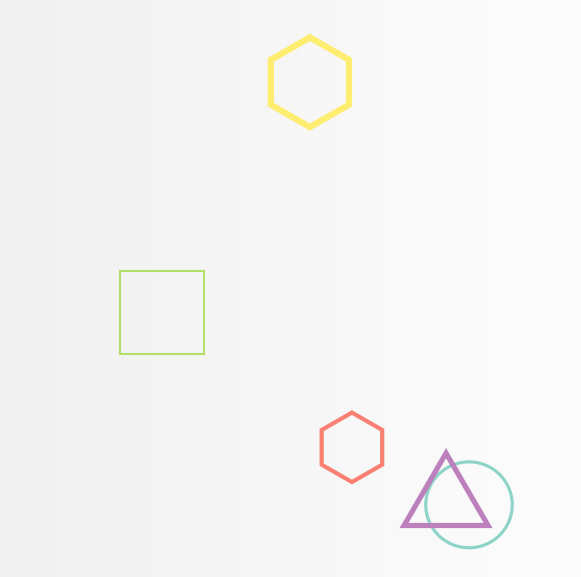[{"shape": "circle", "thickness": 1.5, "radius": 0.37, "center": [0.807, 0.125]}, {"shape": "hexagon", "thickness": 2, "radius": 0.3, "center": [0.605, 0.225]}, {"shape": "square", "thickness": 1, "radius": 0.36, "center": [0.278, 0.458]}, {"shape": "triangle", "thickness": 2.5, "radius": 0.42, "center": [0.767, 0.131]}, {"shape": "hexagon", "thickness": 3, "radius": 0.39, "center": [0.533, 0.857]}]